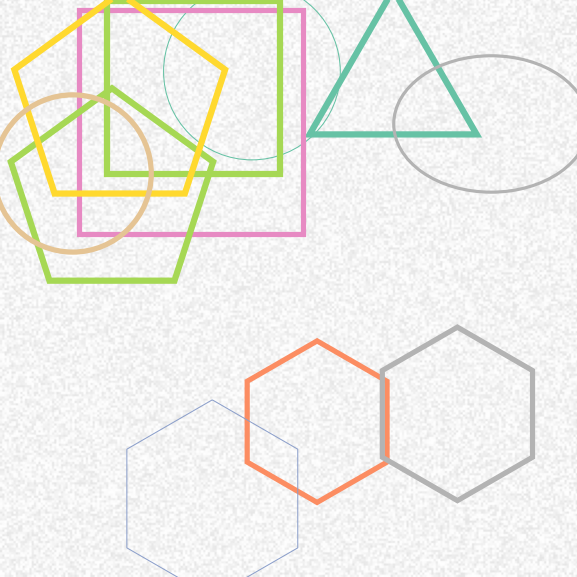[{"shape": "circle", "thickness": 0.5, "radius": 0.77, "center": [0.436, 0.875]}, {"shape": "triangle", "thickness": 3, "radius": 0.83, "center": [0.681, 0.85]}, {"shape": "hexagon", "thickness": 2.5, "radius": 0.7, "center": [0.549, 0.269]}, {"shape": "hexagon", "thickness": 0.5, "radius": 0.85, "center": [0.368, 0.136]}, {"shape": "square", "thickness": 2.5, "radius": 0.97, "center": [0.33, 0.788]}, {"shape": "pentagon", "thickness": 3, "radius": 0.92, "center": [0.194, 0.662]}, {"shape": "square", "thickness": 3, "radius": 0.75, "center": [0.335, 0.847]}, {"shape": "pentagon", "thickness": 3, "radius": 0.96, "center": [0.207, 0.819]}, {"shape": "circle", "thickness": 2.5, "radius": 0.68, "center": [0.126, 0.699]}, {"shape": "hexagon", "thickness": 2.5, "radius": 0.75, "center": [0.792, 0.282]}, {"shape": "oval", "thickness": 1.5, "radius": 0.84, "center": [0.851, 0.784]}]